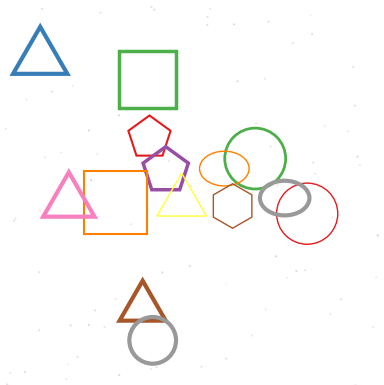[{"shape": "circle", "thickness": 1, "radius": 0.4, "center": [0.798, 0.445]}, {"shape": "pentagon", "thickness": 1.5, "radius": 0.29, "center": [0.388, 0.642]}, {"shape": "triangle", "thickness": 3, "radius": 0.41, "center": [0.104, 0.849]}, {"shape": "square", "thickness": 2.5, "radius": 0.37, "center": [0.382, 0.793]}, {"shape": "circle", "thickness": 2, "radius": 0.4, "center": [0.663, 0.588]}, {"shape": "pentagon", "thickness": 2.5, "radius": 0.31, "center": [0.43, 0.557]}, {"shape": "square", "thickness": 1.5, "radius": 0.41, "center": [0.3, 0.474]}, {"shape": "oval", "thickness": 1, "radius": 0.32, "center": [0.583, 0.562]}, {"shape": "triangle", "thickness": 1, "radius": 0.37, "center": [0.472, 0.476]}, {"shape": "hexagon", "thickness": 1, "radius": 0.29, "center": [0.604, 0.465]}, {"shape": "triangle", "thickness": 3, "radius": 0.35, "center": [0.37, 0.202]}, {"shape": "triangle", "thickness": 3, "radius": 0.39, "center": [0.179, 0.476]}, {"shape": "circle", "thickness": 3, "radius": 0.3, "center": [0.397, 0.116]}, {"shape": "oval", "thickness": 3, "radius": 0.32, "center": [0.739, 0.486]}]